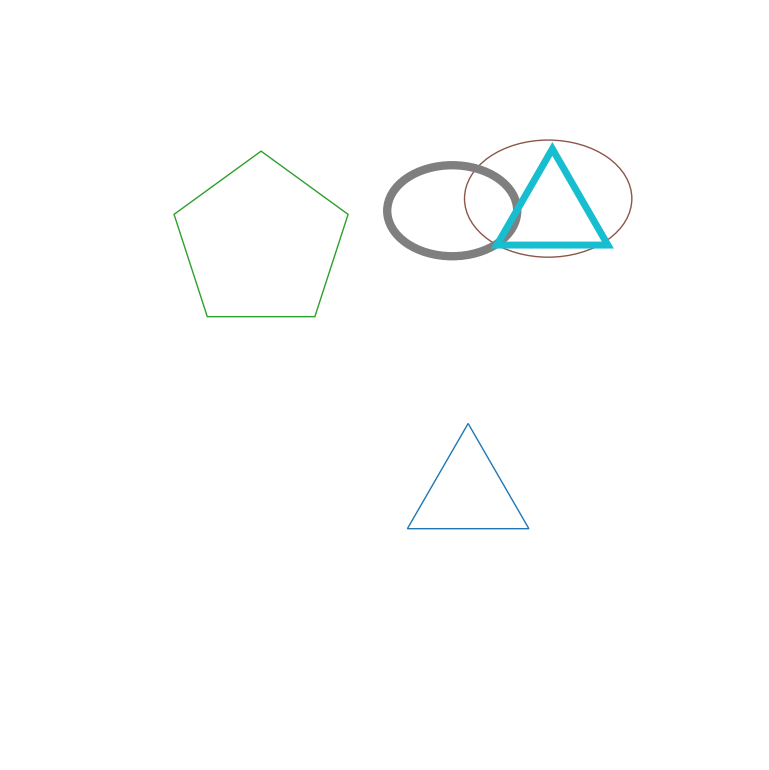[{"shape": "triangle", "thickness": 0.5, "radius": 0.46, "center": [0.608, 0.359]}, {"shape": "pentagon", "thickness": 0.5, "radius": 0.59, "center": [0.339, 0.685]}, {"shape": "oval", "thickness": 0.5, "radius": 0.54, "center": [0.712, 0.742]}, {"shape": "oval", "thickness": 3, "radius": 0.42, "center": [0.587, 0.726]}, {"shape": "triangle", "thickness": 2.5, "radius": 0.42, "center": [0.717, 0.723]}]